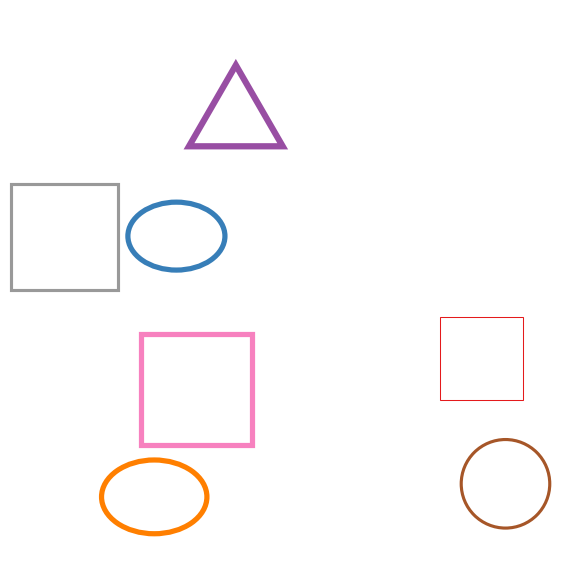[{"shape": "square", "thickness": 0.5, "radius": 0.36, "center": [0.833, 0.378]}, {"shape": "oval", "thickness": 2.5, "radius": 0.42, "center": [0.305, 0.59]}, {"shape": "triangle", "thickness": 3, "radius": 0.47, "center": [0.408, 0.793]}, {"shape": "oval", "thickness": 2.5, "radius": 0.46, "center": [0.267, 0.139]}, {"shape": "circle", "thickness": 1.5, "radius": 0.38, "center": [0.875, 0.161]}, {"shape": "square", "thickness": 2.5, "radius": 0.48, "center": [0.34, 0.325]}, {"shape": "square", "thickness": 1.5, "radius": 0.46, "center": [0.112, 0.589]}]